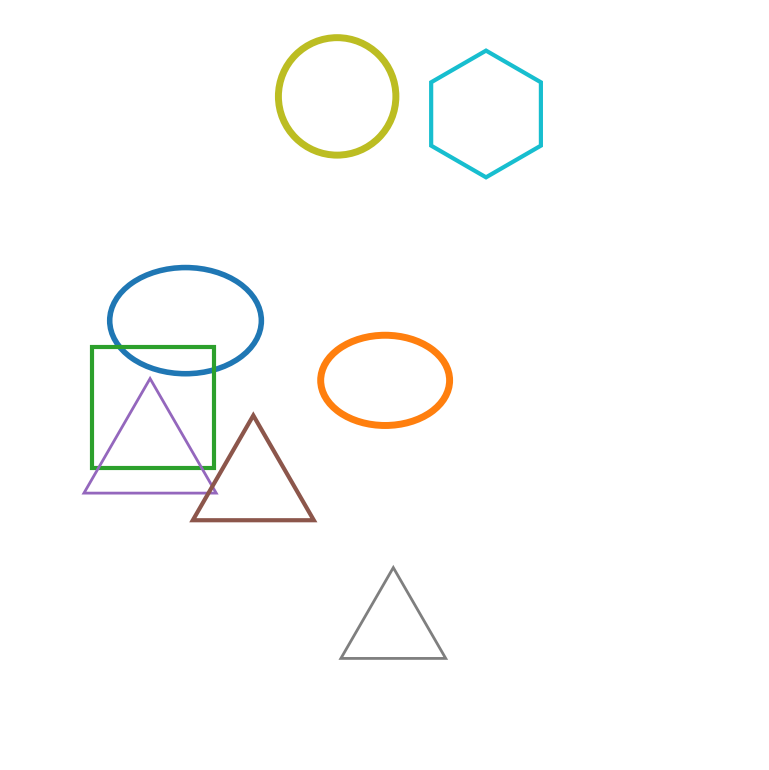[{"shape": "oval", "thickness": 2, "radius": 0.49, "center": [0.241, 0.584]}, {"shape": "oval", "thickness": 2.5, "radius": 0.42, "center": [0.5, 0.506]}, {"shape": "square", "thickness": 1.5, "radius": 0.4, "center": [0.198, 0.471]}, {"shape": "triangle", "thickness": 1, "radius": 0.5, "center": [0.195, 0.409]}, {"shape": "triangle", "thickness": 1.5, "radius": 0.45, "center": [0.329, 0.37]}, {"shape": "triangle", "thickness": 1, "radius": 0.39, "center": [0.511, 0.184]}, {"shape": "circle", "thickness": 2.5, "radius": 0.38, "center": [0.438, 0.875]}, {"shape": "hexagon", "thickness": 1.5, "radius": 0.41, "center": [0.631, 0.852]}]